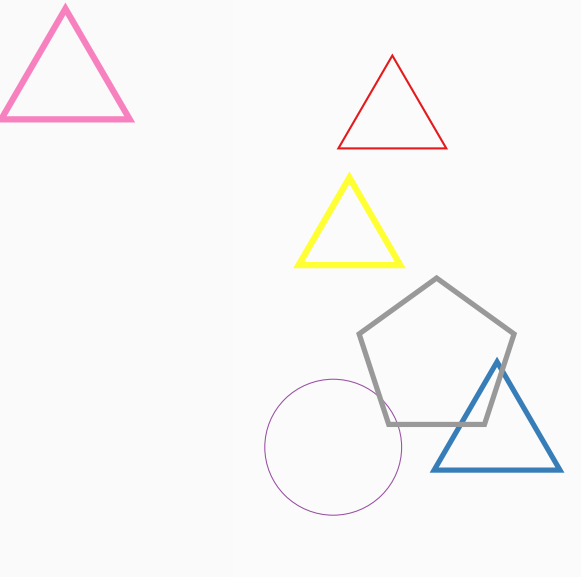[{"shape": "triangle", "thickness": 1, "radius": 0.54, "center": [0.675, 0.796]}, {"shape": "triangle", "thickness": 2.5, "radius": 0.62, "center": [0.855, 0.248]}, {"shape": "circle", "thickness": 0.5, "radius": 0.59, "center": [0.573, 0.225]}, {"shape": "triangle", "thickness": 3, "radius": 0.5, "center": [0.601, 0.591]}, {"shape": "triangle", "thickness": 3, "radius": 0.64, "center": [0.113, 0.856]}, {"shape": "pentagon", "thickness": 2.5, "radius": 0.7, "center": [0.751, 0.378]}]